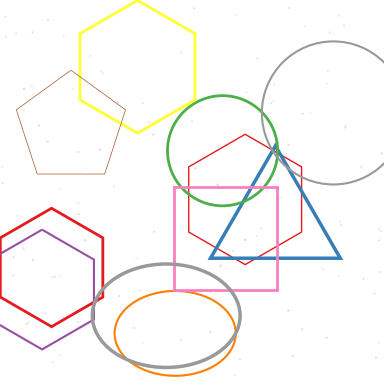[{"shape": "hexagon", "thickness": 1, "radius": 0.85, "center": [0.637, 0.482]}, {"shape": "hexagon", "thickness": 2, "radius": 0.77, "center": [0.134, 0.305]}, {"shape": "triangle", "thickness": 2.5, "radius": 0.97, "center": [0.715, 0.427]}, {"shape": "circle", "thickness": 2, "radius": 0.72, "center": [0.578, 0.608]}, {"shape": "hexagon", "thickness": 1.5, "radius": 0.78, "center": [0.109, 0.248]}, {"shape": "oval", "thickness": 1.5, "radius": 0.79, "center": [0.455, 0.134]}, {"shape": "hexagon", "thickness": 2, "radius": 0.86, "center": [0.357, 0.827]}, {"shape": "pentagon", "thickness": 0.5, "radius": 0.75, "center": [0.184, 0.669]}, {"shape": "square", "thickness": 2, "radius": 0.67, "center": [0.585, 0.38]}, {"shape": "oval", "thickness": 2.5, "radius": 0.96, "center": [0.432, 0.18]}, {"shape": "circle", "thickness": 1.5, "radius": 0.93, "center": [0.866, 0.707]}]